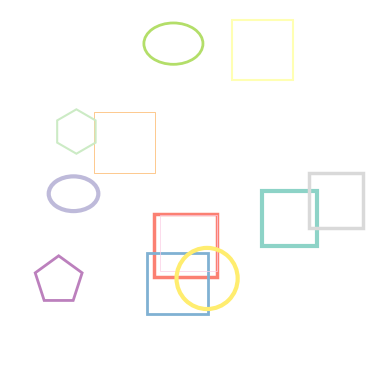[{"shape": "square", "thickness": 3, "radius": 0.36, "center": [0.752, 0.432]}, {"shape": "square", "thickness": 1.5, "radius": 0.39, "center": [0.682, 0.871]}, {"shape": "oval", "thickness": 3, "radius": 0.32, "center": [0.191, 0.497]}, {"shape": "square", "thickness": 2.5, "radius": 0.41, "center": [0.483, 0.362]}, {"shape": "square", "thickness": 2, "radius": 0.4, "center": [0.461, 0.263]}, {"shape": "square", "thickness": 0.5, "radius": 0.4, "center": [0.324, 0.63]}, {"shape": "oval", "thickness": 2, "radius": 0.38, "center": [0.45, 0.887]}, {"shape": "square", "thickness": 0.5, "radius": 0.37, "center": [0.49, 0.369]}, {"shape": "square", "thickness": 2.5, "radius": 0.35, "center": [0.873, 0.479]}, {"shape": "pentagon", "thickness": 2, "radius": 0.32, "center": [0.152, 0.271]}, {"shape": "hexagon", "thickness": 1.5, "radius": 0.29, "center": [0.198, 0.658]}, {"shape": "circle", "thickness": 3, "radius": 0.4, "center": [0.538, 0.277]}]